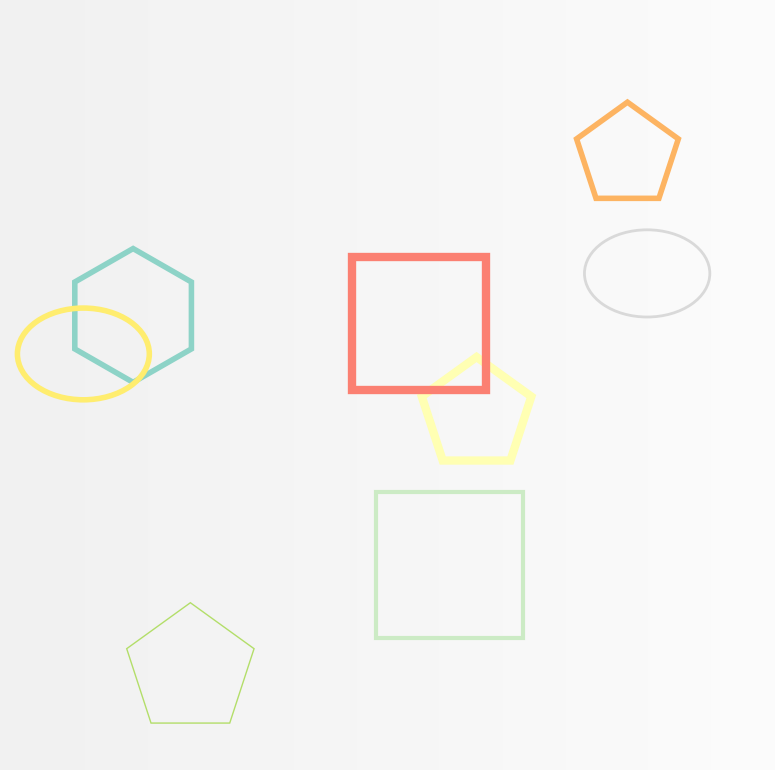[{"shape": "hexagon", "thickness": 2, "radius": 0.43, "center": [0.172, 0.59]}, {"shape": "pentagon", "thickness": 3, "radius": 0.37, "center": [0.615, 0.462]}, {"shape": "square", "thickness": 3, "radius": 0.43, "center": [0.54, 0.58]}, {"shape": "pentagon", "thickness": 2, "radius": 0.35, "center": [0.81, 0.798]}, {"shape": "pentagon", "thickness": 0.5, "radius": 0.43, "center": [0.246, 0.131]}, {"shape": "oval", "thickness": 1, "radius": 0.4, "center": [0.835, 0.645]}, {"shape": "square", "thickness": 1.5, "radius": 0.48, "center": [0.58, 0.266]}, {"shape": "oval", "thickness": 2, "radius": 0.43, "center": [0.108, 0.54]}]